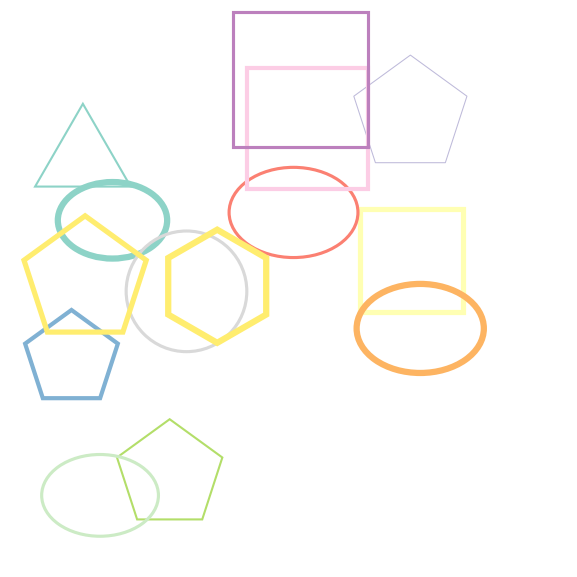[{"shape": "triangle", "thickness": 1, "radius": 0.48, "center": [0.144, 0.724]}, {"shape": "oval", "thickness": 3, "radius": 0.47, "center": [0.195, 0.618]}, {"shape": "square", "thickness": 2.5, "radius": 0.45, "center": [0.713, 0.548]}, {"shape": "pentagon", "thickness": 0.5, "radius": 0.52, "center": [0.711, 0.801]}, {"shape": "oval", "thickness": 1.5, "radius": 0.56, "center": [0.508, 0.631]}, {"shape": "pentagon", "thickness": 2, "radius": 0.42, "center": [0.124, 0.378]}, {"shape": "oval", "thickness": 3, "radius": 0.55, "center": [0.728, 0.43]}, {"shape": "pentagon", "thickness": 1, "radius": 0.48, "center": [0.294, 0.177]}, {"shape": "square", "thickness": 2, "radius": 0.52, "center": [0.533, 0.776]}, {"shape": "circle", "thickness": 1.5, "radius": 0.52, "center": [0.323, 0.495]}, {"shape": "square", "thickness": 1.5, "radius": 0.58, "center": [0.521, 0.862]}, {"shape": "oval", "thickness": 1.5, "radius": 0.51, "center": [0.173, 0.141]}, {"shape": "hexagon", "thickness": 3, "radius": 0.49, "center": [0.376, 0.503]}, {"shape": "pentagon", "thickness": 2.5, "radius": 0.56, "center": [0.147, 0.514]}]